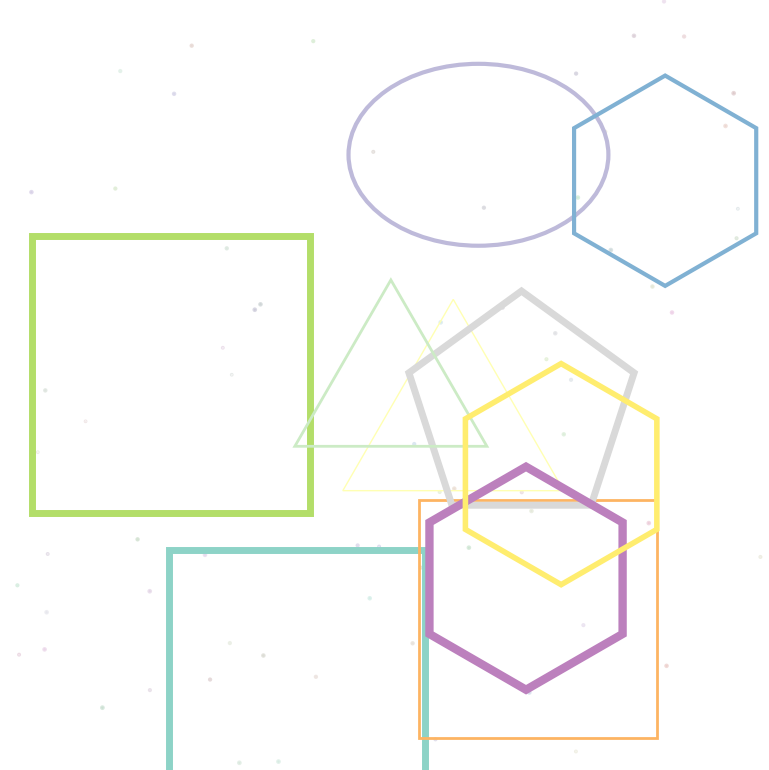[{"shape": "square", "thickness": 2.5, "radius": 0.83, "center": [0.386, 0.12]}, {"shape": "triangle", "thickness": 0.5, "radius": 0.83, "center": [0.589, 0.446]}, {"shape": "oval", "thickness": 1.5, "radius": 0.84, "center": [0.621, 0.799]}, {"shape": "hexagon", "thickness": 1.5, "radius": 0.68, "center": [0.864, 0.765]}, {"shape": "square", "thickness": 1, "radius": 0.77, "center": [0.699, 0.196]}, {"shape": "square", "thickness": 2.5, "radius": 0.9, "center": [0.222, 0.514]}, {"shape": "pentagon", "thickness": 2.5, "radius": 0.77, "center": [0.677, 0.468]}, {"shape": "hexagon", "thickness": 3, "radius": 0.72, "center": [0.683, 0.249]}, {"shape": "triangle", "thickness": 1, "radius": 0.72, "center": [0.508, 0.492]}, {"shape": "hexagon", "thickness": 2, "radius": 0.72, "center": [0.729, 0.384]}]